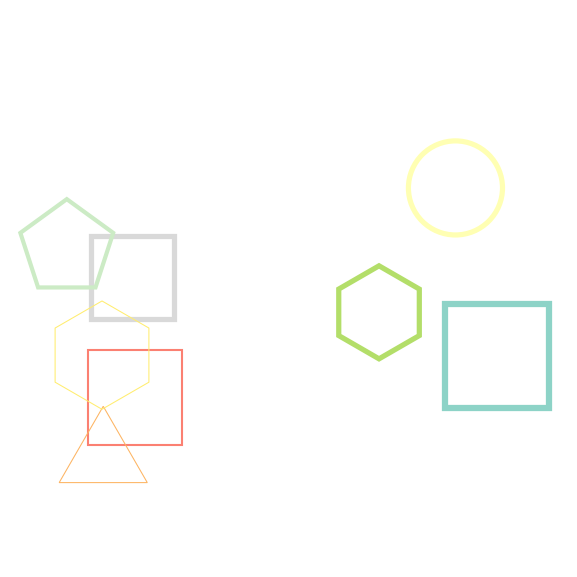[{"shape": "square", "thickness": 3, "radius": 0.45, "center": [0.861, 0.383]}, {"shape": "circle", "thickness": 2.5, "radius": 0.41, "center": [0.789, 0.674]}, {"shape": "square", "thickness": 1, "radius": 0.41, "center": [0.234, 0.31]}, {"shape": "triangle", "thickness": 0.5, "radius": 0.44, "center": [0.179, 0.208]}, {"shape": "hexagon", "thickness": 2.5, "radius": 0.4, "center": [0.656, 0.458]}, {"shape": "square", "thickness": 2.5, "radius": 0.36, "center": [0.229, 0.519]}, {"shape": "pentagon", "thickness": 2, "radius": 0.42, "center": [0.116, 0.57]}, {"shape": "hexagon", "thickness": 0.5, "radius": 0.47, "center": [0.177, 0.384]}]